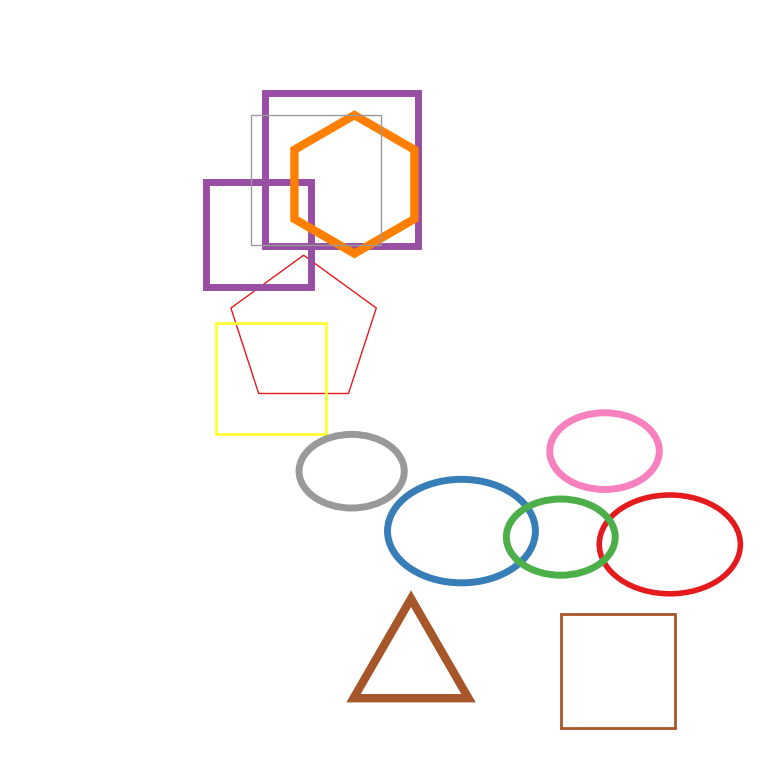[{"shape": "pentagon", "thickness": 0.5, "radius": 0.5, "center": [0.394, 0.569]}, {"shape": "oval", "thickness": 2, "radius": 0.46, "center": [0.87, 0.293]}, {"shape": "oval", "thickness": 2.5, "radius": 0.48, "center": [0.599, 0.31]}, {"shape": "oval", "thickness": 2.5, "radius": 0.35, "center": [0.728, 0.302]}, {"shape": "square", "thickness": 2.5, "radius": 0.5, "center": [0.444, 0.78]}, {"shape": "square", "thickness": 2.5, "radius": 0.34, "center": [0.336, 0.696]}, {"shape": "hexagon", "thickness": 3, "radius": 0.45, "center": [0.46, 0.761]}, {"shape": "square", "thickness": 1, "radius": 0.36, "center": [0.352, 0.509]}, {"shape": "square", "thickness": 1, "radius": 0.37, "center": [0.802, 0.129]}, {"shape": "triangle", "thickness": 3, "radius": 0.43, "center": [0.534, 0.136]}, {"shape": "oval", "thickness": 2.5, "radius": 0.36, "center": [0.785, 0.414]}, {"shape": "square", "thickness": 0.5, "radius": 0.42, "center": [0.41, 0.766]}, {"shape": "oval", "thickness": 2.5, "radius": 0.34, "center": [0.457, 0.388]}]